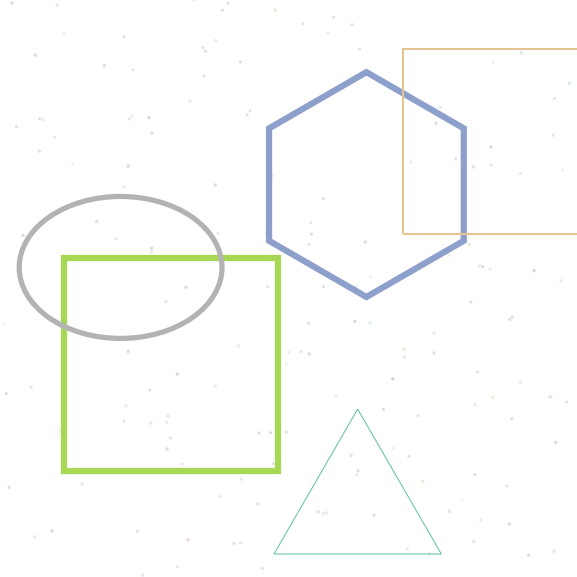[{"shape": "triangle", "thickness": 0.5, "radius": 0.84, "center": [0.619, 0.123]}, {"shape": "hexagon", "thickness": 3, "radius": 0.97, "center": [0.634, 0.68]}, {"shape": "square", "thickness": 3, "radius": 0.92, "center": [0.296, 0.368]}, {"shape": "square", "thickness": 1, "radius": 0.8, "center": [0.858, 0.754]}, {"shape": "oval", "thickness": 2.5, "radius": 0.88, "center": [0.209, 0.536]}]